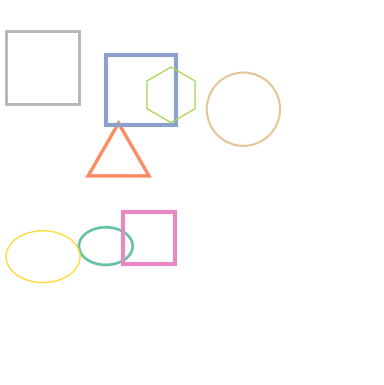[{"shape": "oval", "thickness": 2, "radius": 0.35, "center": [0.275, 0.361]}, {"shape": "triangle", "thickness": 2.5, "radius": 0.46, "center": [0.308, 0.589]}, {"shape": "square", "thickness": 3, "radius": 0.46, "center": [0.367, 0.765]}, {"shape": "square", "thickness": 3, "radius": 0.34, "center": [0.388, 0.381]}, {"shape": "hexagon", "thickness": 1, "radius": 0.36, "center": [0.444, 0.754]}, {"shape": "oval", "thickness": 1, "radius": 0.48, "center": [0.112, 0.333]}, {"shape": "circle", "thickness": 1.5, "radius": 0.48, "center": [0.632, 0.716]}, {"shape": "square", "thickness": 2, "radius": 0.47, "center": [0.11, 0.824]}]